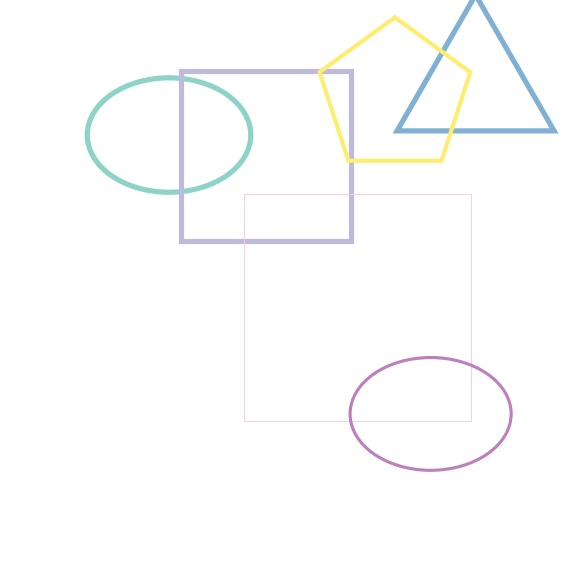[{"shape": "oval", "thickness": 2.5, "radius": 0.71, "center": [0.293, 0.765]}, {"shape": "square", "thickness": 2.5, "radius": 0.74, "center": [0.461, 0.729]}, {"shape": "triangle", "thickness": 2.5, "radius": 0.79, "center": [0.824, 0.851]}, {"shape": "square", "thickness": 0.5, "radius": 0.98, "center": [0.619, 0.466]}, {"shape": "oval", "thickness": 1.5, "radius": 0.7, "center": [0.746, 0.282]}, {"shape": "pentagon", "thickness": 2, "radius": 0.69, "center": [0.684, 0.832]}]